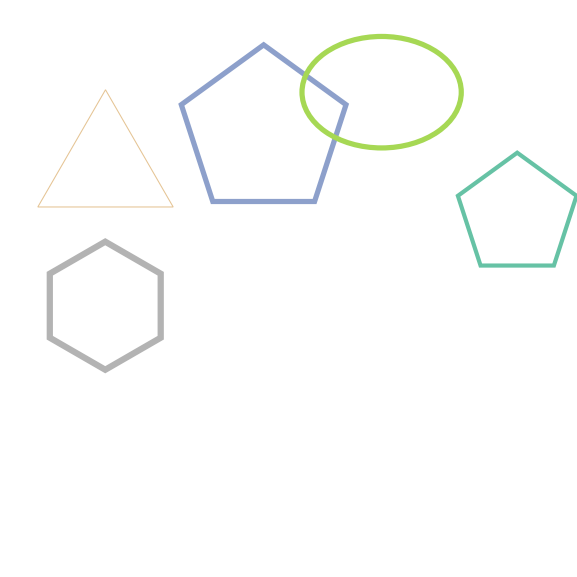[{"shape": "pentagon", "thickness": 2, "radius": 0.54, "center": [0.896, 0.627]}, {"shape": "pentagon", "thickness": 2.5, "radius": 0.75, "center": [0.457, 0.772]}, {"shape": "oval", "thickness": 2.5, "radius": 0.69, "center": [0.661, 0.839]}, {"shape": "triangle", "thickness": 0.5, "radius": 0.68, "center": [0.183, 0.708]}, {"shape": "hexagon", "thickness": 3, "radius": 0.55, "center": [0.182, 0.47]}]